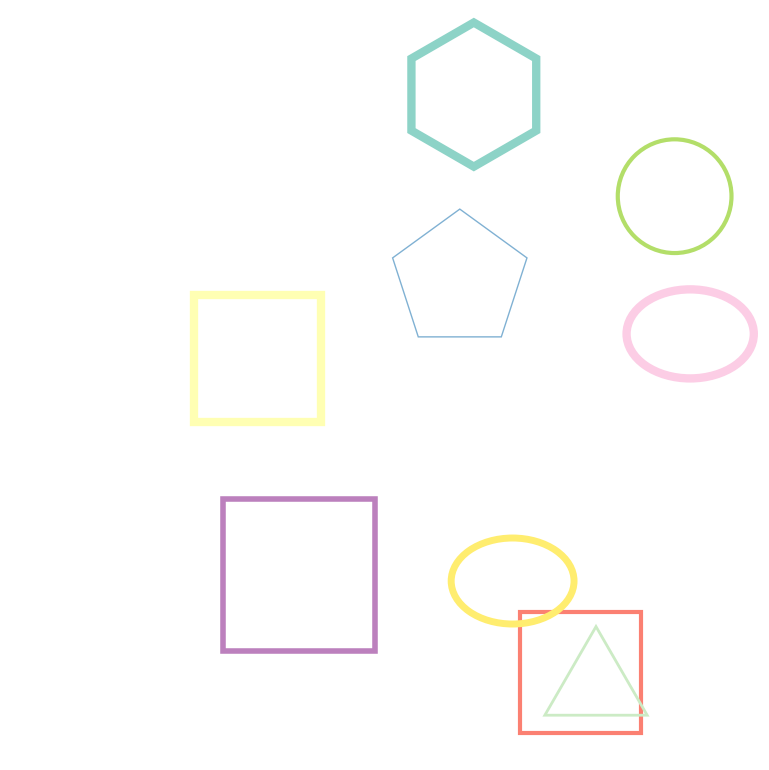[{"shape": "hexagon", "thickness": 3, "radius": 0.47, "center": [0.615, 0.877]}, {"shape": "square", "thickness": 3, "radius": 0.41, "center": [0.334, 0.534]}, {"shape": "square", "thickness": 1.5, "radius": 0.39, "center": [0.754, 0.126]}, {"shape": "pentagon", "thickness": 0.5, "radius": 0.46, "center": [0.597, 0.637]}, {"shape": "circle", "thickness": 1.5, "radius": 0.37, "center": [0.876, 0.745]}, {"shape": "oval", "thickness": 3, "radius": 0.41, "center": [0.896, 0.566]}, {"shape": "square", "thickness": 2, "radius": 0.49, "center": [0.388, 0.254]}, {"shape": "triangle", "thickness": 1, "radius": 0.38, "center": [0.774, 0.11]}, {"shape": "oval", "thickness": 2.5, "radius": 0.4, "center": [0.666, 0.245]}]